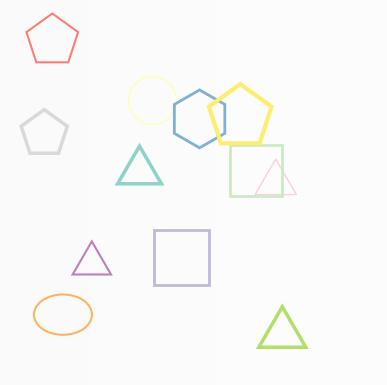[{"shape": "triangle", "thickness": 2.5, "radius": 0.33, "center": [0.36, 0.555]}, {"shape": "circle", "thickness": 1, "radius": 0.31, "center": [0.394, 0.739]}, {"shape": "square", "thickness": 2, "radius": 0.36, "center": [0.469, 0.33]}, {"shape": "pentagon", "thickness": 1.5, "radius": 0.35, "center": [0.135, 0.895]}, {"shape": "hexagon", "thickness": 2, "radius": 0.38, "center": [0.515, 0.691]}, {"shape": "oval", "thickness": 1.5, "radius": 0.37, "center": [0.162, 0.183]}, {"shape": "triangle", "thickness": 2.5, "radius": 0.35, "center": [0.729, 0.133]}, {"shape": "triangle", "thickness": 1, "radius": 0.31, "center": [0.712, 0.525]}, {"shape": "pentagon", "thickness": 2.5, "radius": 0.31, "center": [0.114, 0.653]}, {"shape": "triangle", "thickness": 1.5, "radius": 0.29, "center": [0.237, 0.316]}, {"shape": "square", "thickness": 2, "radius": 0.33, "center": [0.66, 0.556]}, {"shape": "pentagon", "thickness": 3, "radius": 0.43, "center": [0.62, 0.697]}]